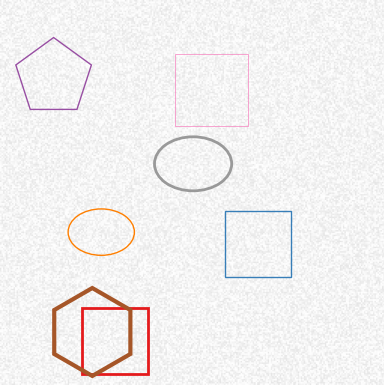[{"shape": "square", "thickness": 2, "radius": 0.43, "center": [0.299, 0.115]}, {"shape": "square", "thickness": 1, "radius": 0.43, "center": [0.671, 0.367]}, {"shape": "pentagon", "thickness": 1, "radius": 0.52, "center": [0.139, 0.799]}, {"shape": "oval", "thickness": 1, "radius": 0.43, "center": [0.263, 0.397]}, {"shape": "hexagon", "thickness": 3, "radius": 0.57, "center": [0.24, 0.138]}, {"shape": "square", "thickness": 0.5, "radius": 0.47, "center": [0.549, 0.766]}, {"shape": "oval", "thickness": 2, "radius": 0.5, "center": [0.502, 0.575]}]